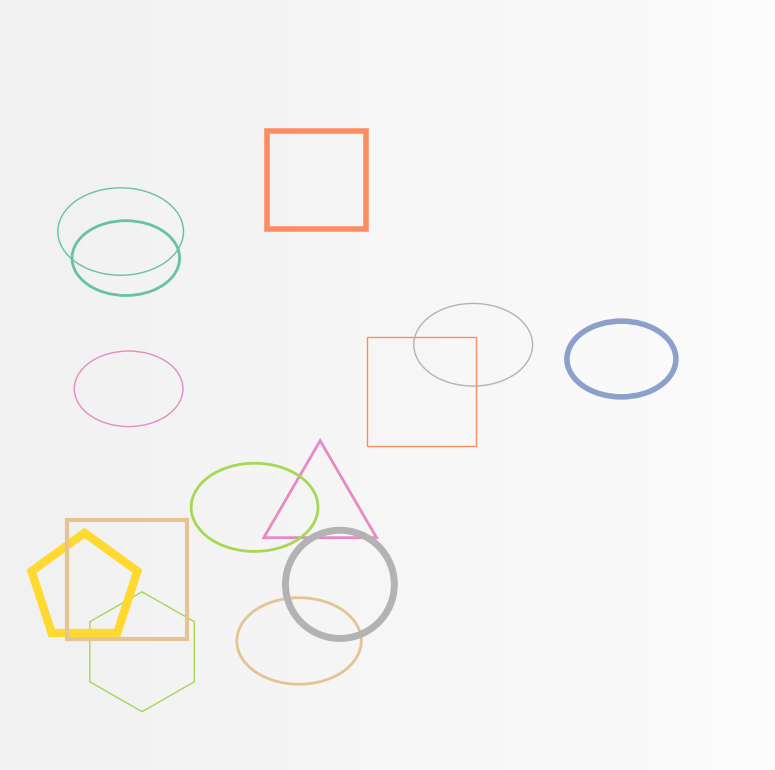[{"shape": "oval", "thickness": 1, "radius": 0.35, "center": [0.162, 0.665]}, {"shape": "oval", "thickness": 0.5, "radius": 0.41, "center": [0.156, 0.699]}, {"shape": "square", "thickness": 0.5, "radius": 0.35, "center": [0.544, 0.491]}, {"shape": "square", "thickness": 2, "radius": 0.32, "center": [0.409, 0.766]}, {"shape": "oval", "thickness": 2, "radius": 0.35, "center": [0.802, 0.534]}, {"shape": "triangle", "thickness": 1, "radius": 0.42, "center": [0.413, 0.344]}, {"shape": "oval", "thickness": 0.5, "radius": 0.35, "center": [0.166, 0.495]}, {"shape": "hexagon", "thickness": 0.5, "radius": 0.39, "center": [0.183, 0.154]}, {"shape": "oval", "thickness": 1, "radius": 0.41, "center": [0.328, 0.341]}, {"shape": "pentagon", "thickness": 3, "radius": 0.36, "center": [0.109, 0.236]}, {"shape": "oval", "thickness": 1, "radius": 0.4, "center": [0.386, 0.168]}, {"shape": "square", "thickness": 1.5, "radius": 0.39, "center": [0.164, 0.247]}, {"shape": "oval", "thickness": 0.5, "radius": 0.38, "center": [0.611, 0.552]}, {"shape": "circle", "thickness": 2.5, "radius": 0.35, "center": [0.439, 0.241]}]